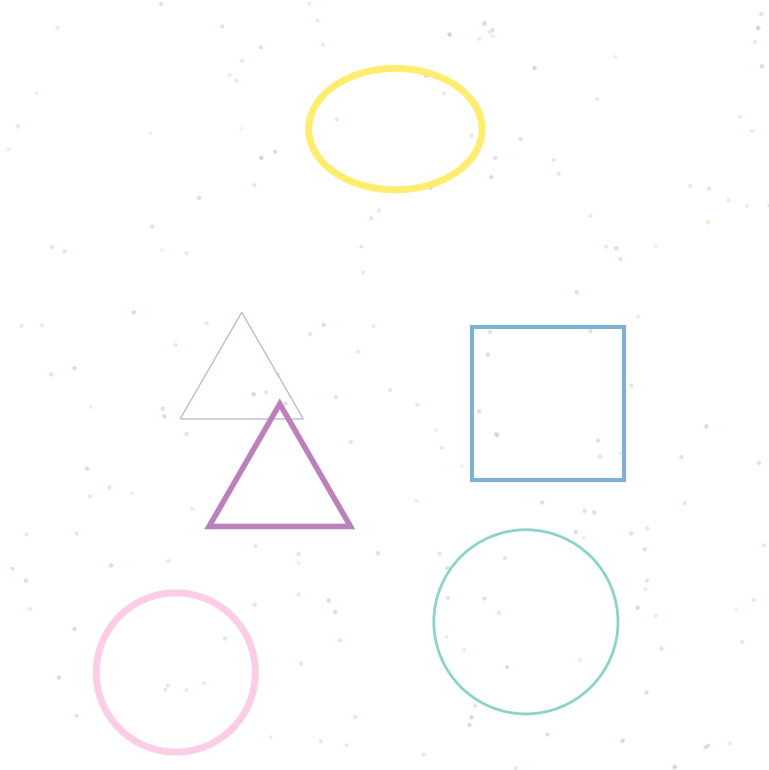[{"shape": "circle", "thickness": 1, "radius": 0.6, "center": [0.683, 0.192]}, {"shape": "triangle", "thickness": 0.5, "radius": 0.46, "center": [0.314, 0.502]}, {"shape": "square", "thickness": 1.5, "radius": 0.5, "center": [0.712, 0.476]}, {"shape": "circle", "thickness": 2.5, "radius": 0.52, "center": [0.228, 0.127]}, {"shape": "triangle", "thickness": 2, "radius": 0.53, "center": [0.363, 0.369]}, {"shape": "oval", "thickness": 2.5, "radius": 0.56, "center": [0.513, 0.832]}]